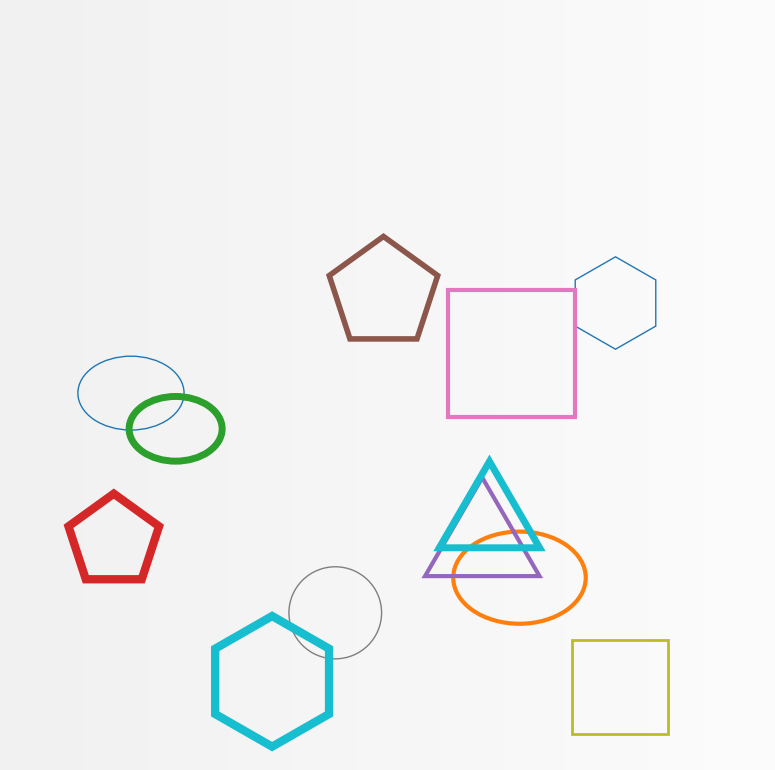[{"shape": "hexagon", "thickness": 0.5, "radius": 0.3, "center": [0.794, 0.606]}, {"shape": "oval", "thickness": 0.5, "radius": 0.34, "center": [0.169, 0.489]}, {"shape": "oval", "thickness": 1.5, "radius": 0.43, "center": [0.67, 0.25]}, {"shape": "oval", "thickness": 2.5, "radius": 0.3, "center": [0.227, 0.443]}, {"shape": "pentagon", "thickness": 3, "radius": 0.31, "center": [0.147, 0.297]}, {"shape": "triangle", "thickness": 1.5, "radius": 0.43, "center": [0.622, 0.294]}, {"shape": "pentagon", "thickness": 2, "radius": 0.37, "center": [0.495, 0.619]}, {"shape": "square", "thickness": 1.5, "radius": 0.41, "center": [0.66, 0.541]}, {"shape": "circle", "thickness": 0.5, "radius": 0.3, "center": [0.433, 0.204]}, {"shape": "square", "thickness": 1, "radius": 0.31, "center": [0.8, 0.108]}, {"shape": "hexagon", "thickness": 3, "radius": 0.42, "center": [0.351, 0.115]}, {"shape": "triangle", "thickness": 2.5, "radius": 0.37, "center": [0.632, 0.326]}]